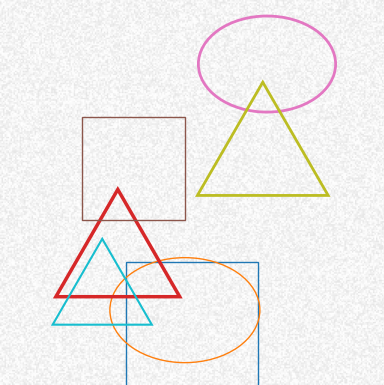[{"shape": "square", "thickness": 1, "radius": 0.86, "center": [0.499, 0.148]}, {"shape": "oval", "thickness": 1, "radius": 0.97, "center": [0.48, 0.194]}, {"shape": "triangle", "thickness": 2.5, "radius": 0.93, "center": [0.306, 0.322]}, {"shape": "square", "thickness": 1, "radius": 0.67, "center": [0.347, 0.562]}, {"shape": "oval", "thickness": 2, "radius": 0.89, "center": [0.693, 0.834]}, {"shape": "triangle", "thickness": 2, "radius": 0.98, "center": [0.683, 0.59]}, {"shape": "triangle", "thickness": 1.5, "radius": 0.74, "center": [0.266, 0.231]}]